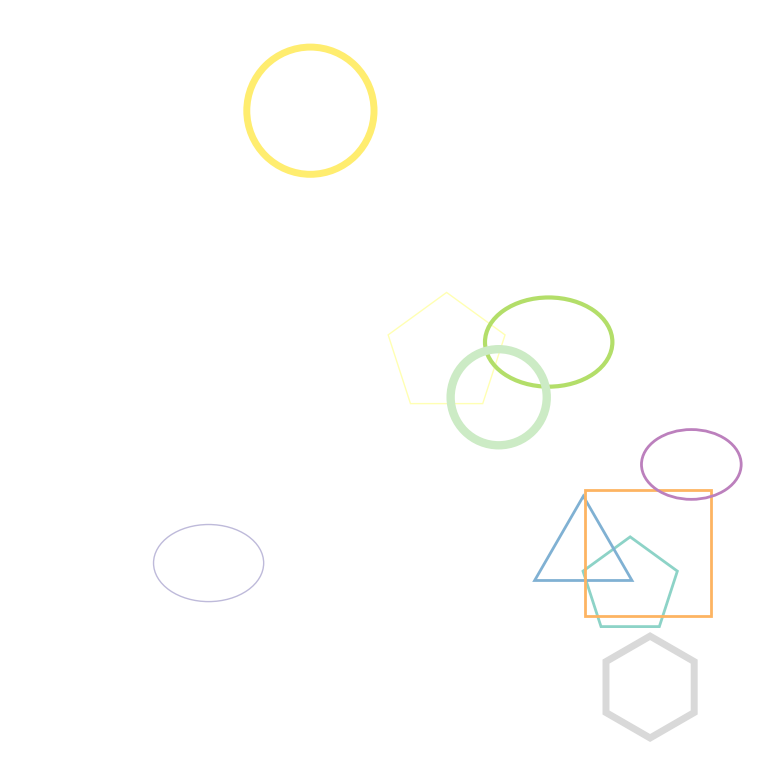[{"shape": "pentagon", "thickness": 1, "radius": 0.32, "center": [0.818, 0.238]}, {"shape": "pentagon", "thickness": 0.5, "radius": 0.4, "center": [0.58, 0.54]}, {"shape": "oval", "thickness": 0.5, "radius": 0.36, "center": [0.271, 0.269]}, {"shape": "triangle", "thickness": 1, "radius": 0.36, "center": [0.758, 0.283]}, {"shape": "square", "thickness": 1, "radius": 0.41, "center": [0.842, 0.282]}, {"shape": "oval", "thickness": 1.5, "radius": 0.41, "center": [0.713, 0.556]}, {"shape": "hexagon", "thickness": 2.5, "radius": 0.33, "center": [0.844, 0.108]}, {"shape": "oval", "thickness": 1, "radius": 0.32, "center": [0.898, 0.397]}, {"shape": "circle", "thickness": 3, "radius": 0.31, "center": [0.648, 0.484]}, {"shape": "circle", "thickness": 2.5, "radius": 0.41, "center": [0.403, 0.856]}]